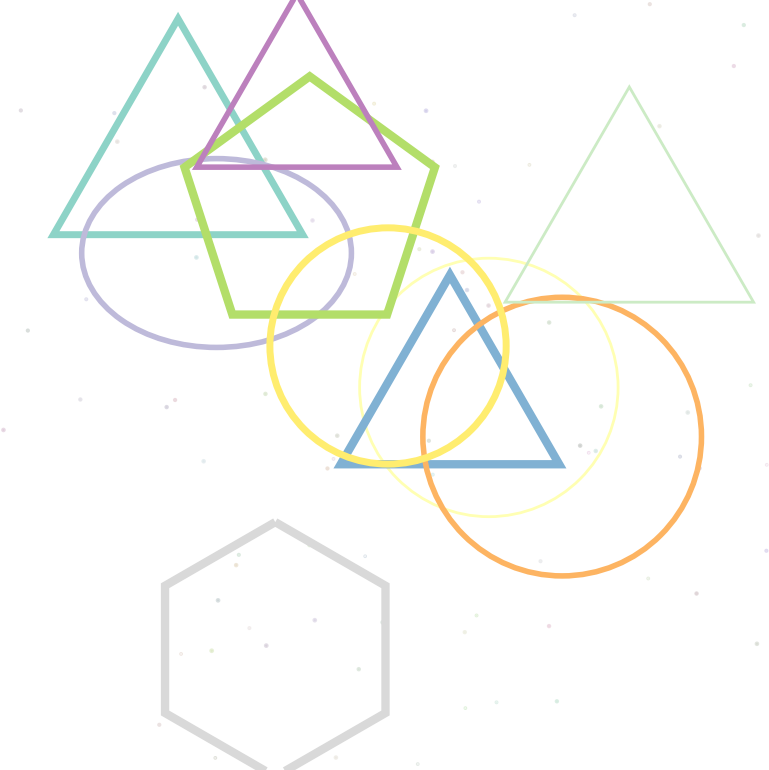[{"shape": "triangle", "thickness": 2.5, "radius": 0.93, "center": [0.231, 0.789]}, {"shape": "circle", "thickness": 1, "radius": 0.84, "center": [0.635, 0.497]}, {"shape": "oval", "thickness": 2, "radius": 0.88, "center": [0.281, 0.671]}, {"shape": "triangle", "thickness": 3, "radius": 0.82, "center": [0.584, 0.479]}, {"shape": "circle", "thickness": 2, "radius": 0.9, "center": [0.73, 0.433]}, {"shape": "pentagon", "thickness": 3, "radius": 0.85, "center": [0.402, 0.73]}, {"shape": "hexagon", "thickness": 3, "radius": 0.83, "center": [0.357, 0.157]}, {"shape": "triangle", "thickness": 2, "radius": 0.75, "center": [0.386, 0.858]}, {"shape": "triangle", "thickness": 1, "radius": 0.93, "center": [0.817, 0.701]}, {"shape": "circle", "thickness": 2.5, "radius": 0.77, "center": [0.504, 0.551]}]